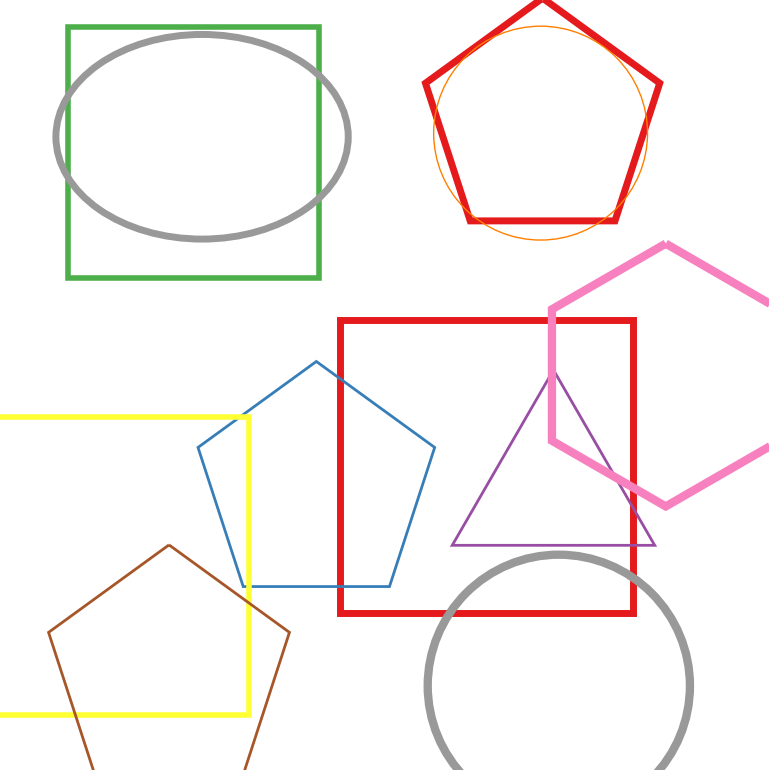[{"shape": "pentagon", "thickness": 2.5, "radius": 0.8, "center": [0.705, 0.843]}, {"shape": "square", "thickness": 2.5, "radius": 0.95, "center": [0.632, 0.395]}, {"shape": "pentagon", "thickness": 1, "radius": 0.81, "center": [0.411, 0.369]}, {"shape": "square", "thickness": 2, "radius": 0.81, "center": [0.251, 0.802]}, {"shape": "triangle", "thickness": 1, "radius": 0.76, "center": [0.719, 0.368]}, {"shape": "circle", "thickness": 0.5, "radius": 0.69, "center": [0.702, 0.827]}, {"shape": "square", "thickness": 2, "radius": 0.97, "center": [0.13, 0.265]}, {"shape": "pentagon", "thickness": 1, "radius": 0.82, "center": [0.219, 0.128]}, {"shape": "hexagon", "thickness": 3, "radius": 0.85, "center": [0.865, 0.513]}, {"shape": "oval", "thickness": 2.5, "radius": 0.95, "center": [0.262, 0.822]}, {"shape": "circle", "thickness": 3, "radius": 0.85, "center": [0.726, 0.109]}]